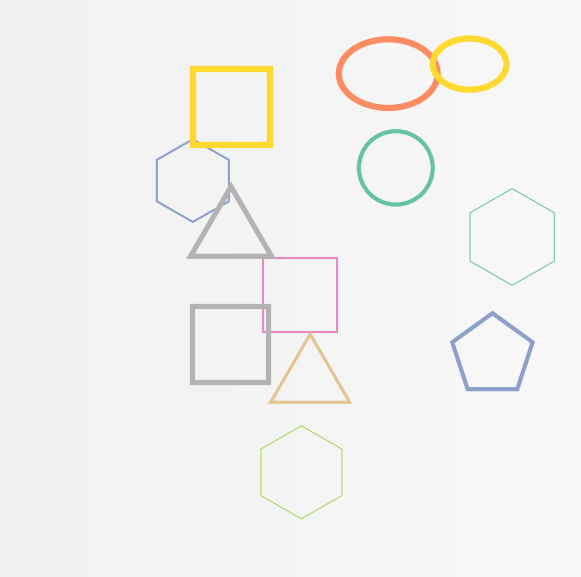[{"shape": "hexagon", "thickness": 0.5, "radius": 0.42, "center": [0.881, 0.589]}, {"shape": "circle", "thickness": 2, "radius": 0.32, "center": [0.681, 0.708]}, {"shape": "oval", "thickness": 3, "radius": 0.42, "center": [0.668, 0.872]}, {"shape": "hexagon", "thickness": 1, "radius": 0.36, "center": [0.332, 0.686]}, {"shape": "pentagon", "thickness": 2, "radius": 0.36, "center": [0.847, 0.384]}, {"shape": "square", "thickness": 1, "radius": 0.32, "center": [0.516, 0.488]}, {"shape": "hexagon", "thickness": 0.5, "radius": 0.4, "center": [0.519, 0.181]}, {"shape": "square", "thickness": 3, "radius": 0.33, "center": [0.398, 0.813]}, {"shape": "oval", "thickness": 3, "radius": 0.32, "center": [0.808, 0.888]}, {"shape": "triangle", "thickness": 1.5, "radius": 0.39, "center": [0.534, 0.342]}, {"shape": "triangle", "thickness": 2.5, "radius": 0.4, "center": [0.397, 0.596]}, {"shape": "square", "thickness": 2.5, "radius": 0.33, "center": [0.396, 0.404]}]